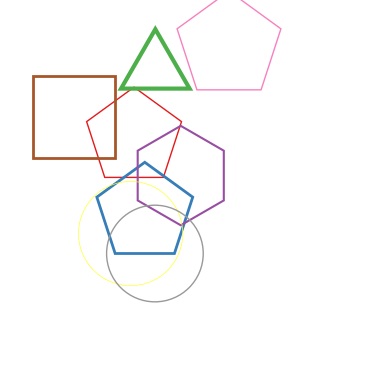[{"shape": "pentagon", "thickness": 1, "radius": 0.65, "center": [0.348, 0.644]}, {"shape": "pentagon", "thickness": 2, "radius": 0.65, "center": [0.376, 0.448]}, {"shape": "triangle", "thickness": 3, "radius": 0.51, "center": [0.403, 0.821]}, {"shape": "hexagon", "thickness": 1.5, "radius": 0.65, "center": [0.469, 0.544]}, {"shape": "circle", "thickness": 0.5, "radius": 0.68, "center": [0.339, 0.393]}, {"shape": "square", "thickness": 2, "radius": 0.53, "center": [0.193, 0.697]}, {"shape": "pentagon", "thickness": 1, "radius": 0.71, "center": [0.595, 0.881]}, {"shape": "circle", "thickness": 1, "radius": 0.63, "center": [0.402, 0.342]}]